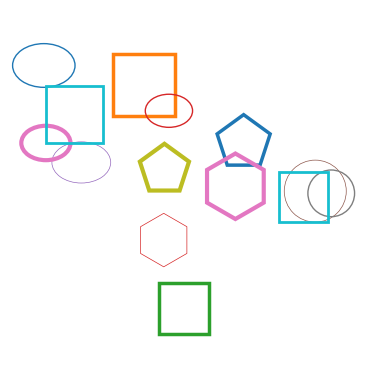[{"shape": "oval", "thickness": 1, "radius": 0.41, "center": [0.114, 0.83]}, {"shape": "pentagon", "thickness": 2.5, "radius": 0.36, "center": [0.633, 0.63]}, {"shape": "square", "thickness": 2.5, "radius": 0.4, "center": [0.374, 0.78]}, {"shape": "square", "thickness": 2.5, "radius": 0.33, "center": [0.478, 0.198]}, {"shape": "oval", "thickness": 1, "radius": 0.31, "center": [0.439, 0.712]}, {"shape": "hexagon", "thickness": 0.5, "radius": 0.35, "center": [0.425, 0.376]}, {"shape": "oval", "thickness": 0.5, "radius": 0.38, "center": [0.211, 0.578]}, {"shape": "circle", "thickness": 0.5, "radius": 0.4, "center": [0.819, 0.504]}, {"shape": "hexagon", "thickness": 3, "radius": 0.43, "center": [0.611, 0.516]}, {"shape": "oval", "thickness": 3, "radius": 0.32, "center": [0.119, 0.629]}, {"shape": "circle", "thickness": 1, "radius": 0.3, "center": [0.86, 0.498]}, {"shape": "pentagon", "thickness": 3, "radius": 0.34, "center": [0.427, 0.559]}, {"shape": "square", "thickness": 2, "radius": 0.37, "center": [0.193, 0.703]}, {"shape": "square", "thickness": 2, "radius": 0.32, "center": [0.789, 0.488]}]